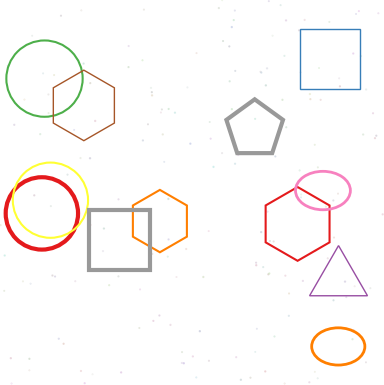[{"shape": "hexagon", "thickness": 1.5, "radius": 0.48, "center": [0.773, 0.418]}, {"shape": "circle", "thickness": 3, "radius": 0.47, "center": [0.109, 0.446]}, {"shape": "square", "thickness": 1, "radius": 0.39, "center": [0.856, 0.847]}, {"shape": "circle", "thickness": 1.5, "radius": 0.5, "center": [0.116, 0.796]}, {"shape": "triangle", "thickness": 1, "radius": 0.43, "center": [0.879, 0.275]}, {"shape": "hexagon", "thickness": 1.5, "radius": 0.41, "center": [0.415, 0.426]}, {"shape": "oval", "thickness": 2, "radius": 0.35, "center": [0.879, 0.1]}, {"shape": "circle", "thickness": 1.5, "radius": 0.49, "center": [0.131, 0.48]}, {"shape": "hexagon", "thickness": 1, "radius": 0.46, "center": [0.218, 0.726]}, {"shape": "oval", "thickness": 2, "radius": 0.36, "center": [0.839, 0.505]}, {"shape": "pentagon", "thickness": 3, "radius": 0.39, "center": [0.662, 0.665]}, {"shape": "square", "thickness": 3, "radius": 0.39, "center": [0.311, 0.377]}]